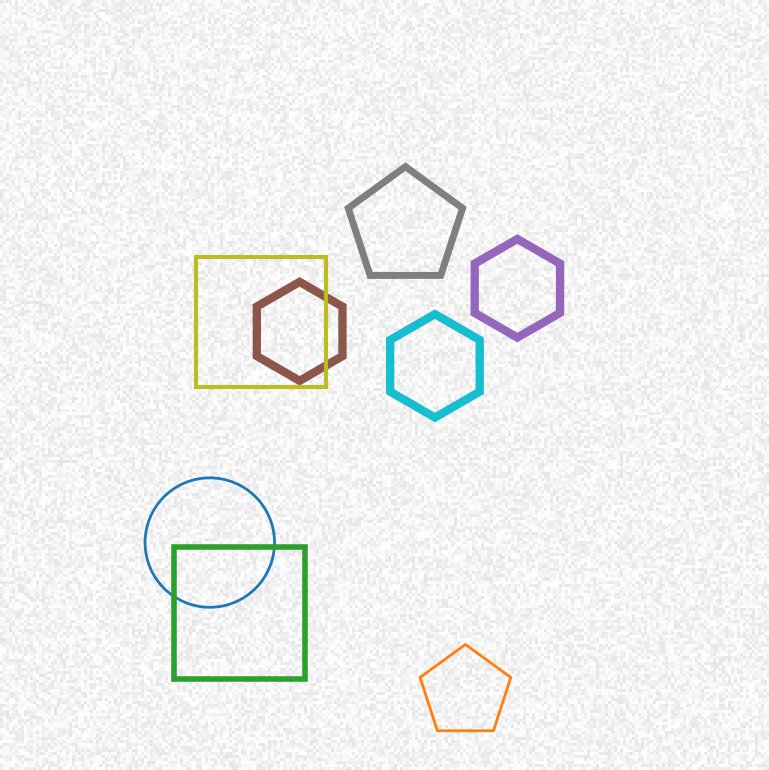[{"shape": "circle", "thickness": 1, "radius": 0.42, "center": [0.272, 0.295]}, {"shape": "pentagon", "thickness": 1, "radius": 0.31, "center": [0.604, 0.101]}, {"shape": "square", "thickness": 2, "radius": 0.43, "center": [0.311, 0.204]}, {"shape": "hexagon", "thickness": 3, "radius": 0.32, "center": [0.672, 0.626]}, {"shape": "hexagon", "thickness": 3, "radius": 0.32, "center": [0.389, 0.57]}, {"shape": "pentagon", "thickness": 2.5, "radius": 0.39, "center": [0.526, 0.705]}, {"shape": "square", "thickness": 1.5, "radius": 0.42, "center": [0.338, 0.582]}, {"shape": "hexagon", "thickness": 3, "radius": 0.34, "center": [0.565, 0.525]}]